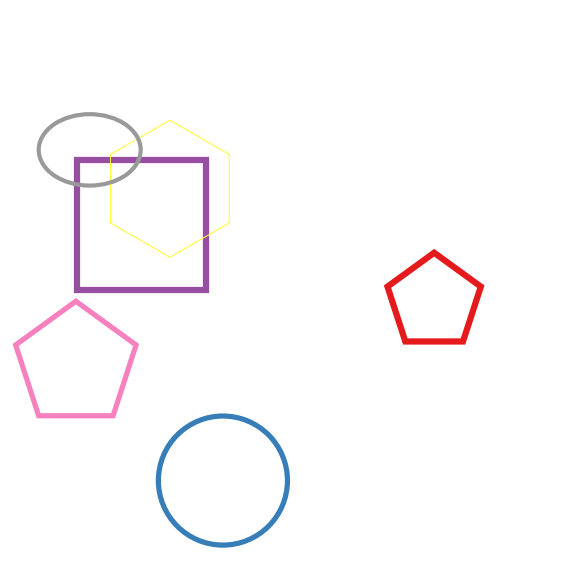[{"shape": "pentagon", "thickness": 3, "radius": 0.42, "center": [0.752, 0.477]}, {"shape": "circle", "thickness": 2.5, "radius": 0.56, "center": [0.386, 0.167]}, {"shape": "square", "thickness": 3, "radius": 0.56, "center": [0.245, 0.609]}, {"shape": "hexagon", "thickness": 0.5, "radius": 0.59, "center": [0.294, 0.672]}, {"shape": "pentagon", "thickness": 2.5, "radius": 0.55, "center": [0.131, 0.368]}, {"shape": "oval", "thickness": 2, "radius": 0.44, "center": [0.155, 0.74]}]